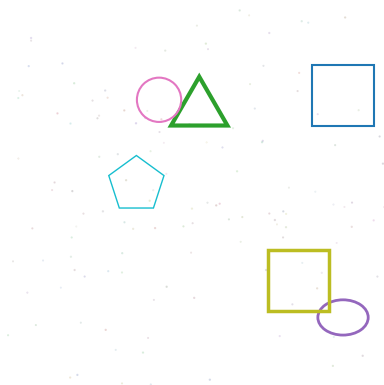[{"shape": "square", "thickness": 1.5, "radius": 0.4, "center": [0.891, 0.752]}, {"shape": "triangle", "thickness": 3, "radius": 0.42, "center": [0.518, 0.716]}, {"shape": "oval", "thickness": 2, "radius": 0.33, "center": [0.891, 0.175]}, {"shape": "circle", "thickness": 1.5, "radius": 0.29, "center": [0.413, 0.741]}, {"shape": "square", "thickness": 2.5, "radius": 0.4, "center": [0.776, 0.272]}, {"shape": "pentagon", "thickness": 1, "radius": 0.38, "center": [0.354, 0.521]}]